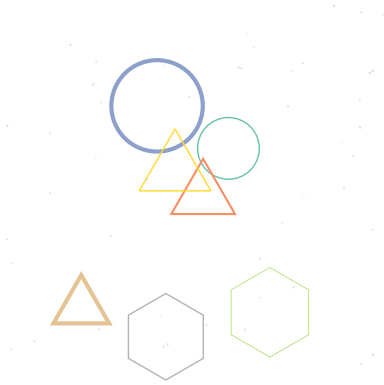[{"shape": "circle", "thickness": 1, "radius": 0.4, "center": [0.593, 0.615]}, {"shape": "triangle", "thickness": 1.5, "radius": 0.48, "center": [0.528, 0.492]}, {"shape": "circle", "thickness": 3, "radius": 0.59, "center": [0.408, 0.725]}, {"shape": "hexagon", "thickness": 0.5, "radius": 0.58, "center": [0.701, 0.189]}, {"shape": "triangle", "thickness": 1, "radius": 0.54, "center": [0.455, 0.558]}, {"shape": "triangle", "thickness": 3, "radius": 0.42, "center": [0.211, 0.202]}, {"shape": "hexagon", "thickness": 1, "radius": 0.56, "center": [0.431, 0.125]}]